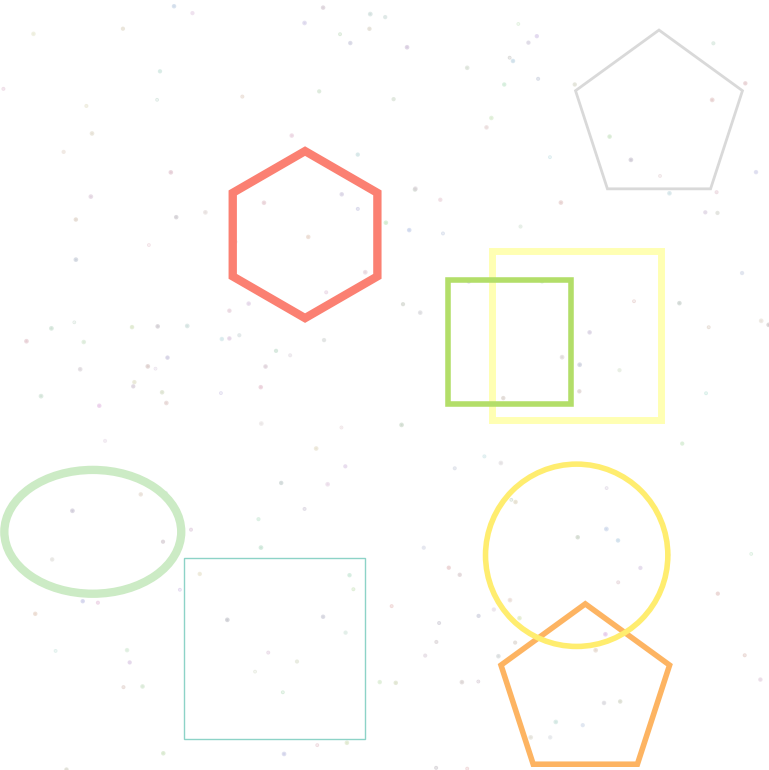[{"shape": "square", "thickness": 0.5, "radius": 0.59, "center": [0.357, 0.158]}, {"shape": "square", "thickness": 2.5, "radius": 0.55, "center": [0.748, 0.564]}, {"shape": "hexagon", "thickness": 3, "radius": 0.54, "center": [0.396, 0.695]}, {"shape": "pentagon", "thickness": 2, "radius": 0.58, "center": [0.76, 0.101]}, {"shape": "square", "thickness": 2, "radius": 0.4, "center": [0.662, 0.556]}, {"shape": "pentagon", "thickness": 1, "radius": 0.57, "center": [0.856, 0.847]}, {"shape": "oval", "thickness": 3, "radius": 0.57, "center": [0.121, 0.309]}, {"shape": "circle", "thickness": 2, "radius": 0.59, "center": [0.749, 0.279]}]